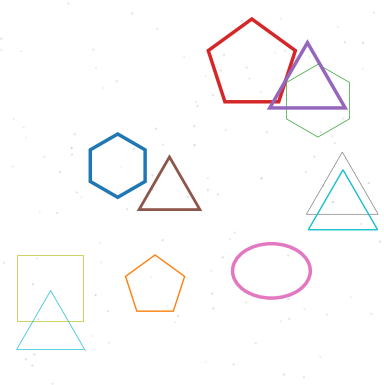[{"shape": "hexagon", "thickness": 2.5, "radius": 0.41, "center": [0.306, 0.57]}, {"shape": "pentagon", "thickness": 1, "radius": 0.4, "center": [0.403, 0.257]}, {"shape": "hexagon", "thickness": 0.5, "radius": 0.47, "center": [0.826, 0.738]}, {"shape": "pentagon", "thickness": 2.5, "radius": 0.59, "center": [0.654, 0.832]}, {"shape": "triangle", "thickness": 2.5, "radius": 0.57, "center": [0.799, 0.776]}, {"shape": "triangle", "thickness": 2, "radius": 0.46, "center": [0.44, 0.501]}, {"shape": "oval", "thickness": 2.5, "radius": 0.5, "center": [0.705, 0.296]}, {"shape": "triangle", "thickness": 0.5, "radius": 0.54, "center": [0.889, 0.497]}, {"shape": "square", "thickness": 0.5, "radius": 0.43, "center": [0.13, 0.252]}, {"shape": "triangle", "thickness": 1, "radius": 0.52, "center": [0.891, 0.455]}, {"shape": "triangle", "thickness": 0.5, "radius": 0.51, "center": [0.132, 0.143]}]